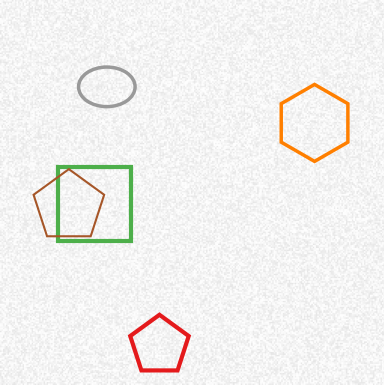[{"shape": "pentagon", "thickness": 3, "radius": 0.4, "center": [0.414, 0.102]}, {"shape": "square", "thickness": 3, "radius": 0.48, "center": [0.245, 0.471]}, {"shape": "hexagon", "thickness": 2.5, "radius": 0.5, "center": [0.817, 0.681]}, {"shape": "pentagon", "thickness": 1.5, "radius": 0.48, "center": [0.179, 0.464]}, {"shape": "oval", "thickness": 2.5, "radius": 0.37, "center": [0.277, 0.774]}]